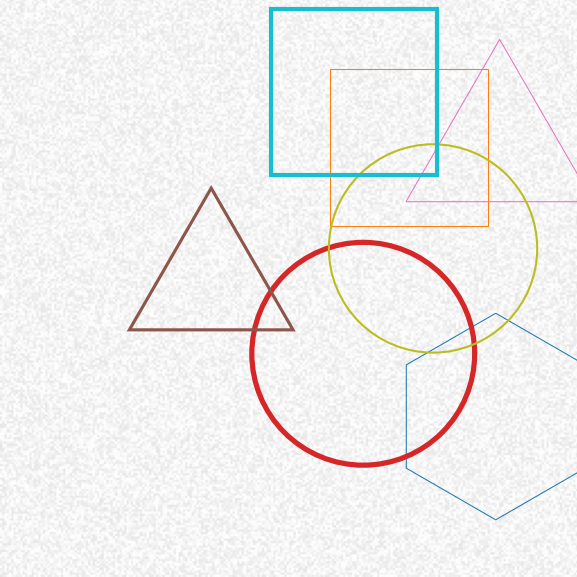[{"shape": "hexagon", "thickness": 0.5, "radius": 0.89, "center": [0.858, 0.278]}, {"shape": "square", "thickness": 0.5, "radius": 0.68, "center": [0.708, 0.744]}, {"shape": "circle", "thickness": 2.5, "radius": 0.96, "center": [0.629, 0.387]}, {"shape": "triangle", "thickness": 1.5, "radius": 0.82, "center": [0.366, 0.51]}, {"shape": "triangle", "thickness": 0.5, "radius": 0.94, "center": [0.865, 0.744]}, {"shape": "circle", "thickness": 1, "radius": 0.9, "center": [0.75, 0.569]}, {"shape": "square", "thickness": 2, "radius": 0.72, "center": [0.613, 0.84]}]